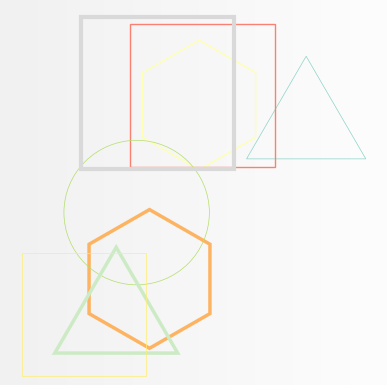[{"shape": "triangle", "thickness": 0.5, "radius": 0.89, "center": [0.79, 0.676]}, {"shape": "hexagon", "thickness": 1, "radius": 0.84, "center": [0.514, 0.727]}, {"shape": "square", "thickness": 1, "radius": 0.93, "center": [0.522, 0.752]}, {"shape": "hexagon", "thickness": 2.5, "radius": 0.9, "center": [0.386, 0.276]}, {"shape": "circle", "thickness": 0.5, "radius": 0.94, "center": [0.353, 0.448]}, {"shape": "square", "thickness": 3, "radius": 0.99, "center": [0.406, 0.758]}, {"shape": "triangle", "thickness": 2.5, "radius": 0.92, "center": [0.3, 0.174]}, {"shape": "square", "thickness": 0.5, "radius": 0.8, "center": [0.217, 0.184]}]